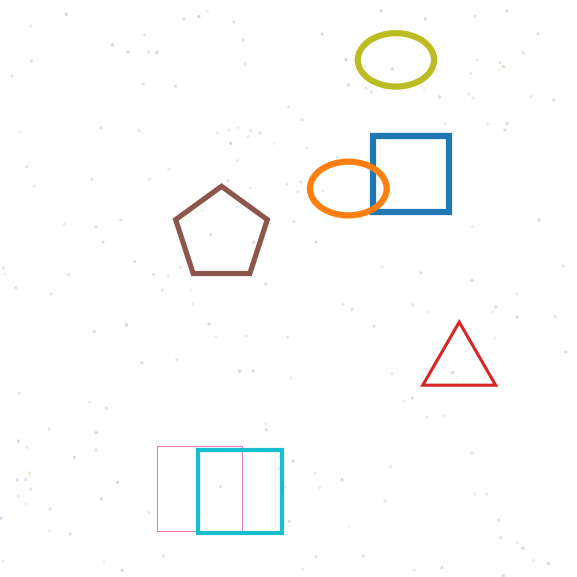[{"shape": "square", "thickness": 3, "radius": 0.33, "center": [0.712, 0.698]}, {"shape": "oval", "thickness": 3, "radius": 0.33, "center": [0.603, 0.673]}, {"shape": "triangle", "thickness": 1.5, "radius": 0.36, "center": [0.795, 0.369]}, {"shape": "pentagon", "thickness": 2.5, "radius": 0.42, "center": [0.384, 0.593]}, {"shape": "square", "thickness": 0.5, "radius": 0.37, "center": [0.346, 0.154]}, {"shape": "oval", "thickness": 3, "radius": 0.33, "center": [0.686, 0.895]}, {"shape": "square", "thickness": 2, "radius": 0.36, "center": [0.416, 0.148]}]